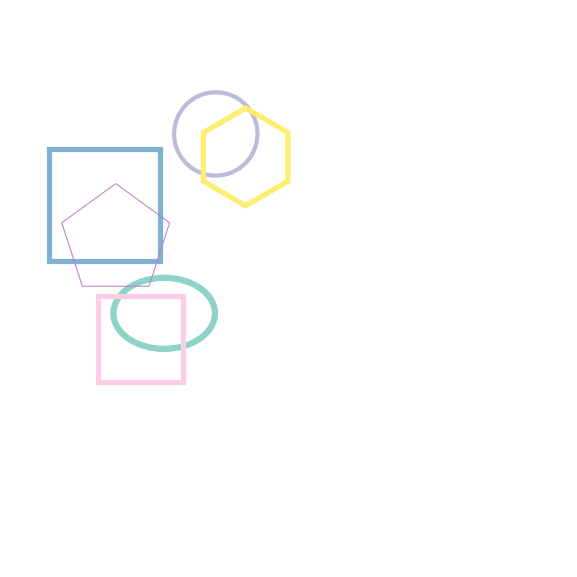[{"shape": "oval", "thickness": 3, "radius": 0.44, "center": [0.284, 0.457]}, {"shape": "circle", "thickness": 2, "radius": 0.36, "center": [0.374, 0.767]}, {"shape": "square", "thickness": 2.5, "radius": 0.48, "center": [0.181, 0.644]}, {"shape": "square", "thickness": 2.5, "radius": 0.37, "center": [0.243, 0.413]}, {"shape": "pentagon", "thickness": 0.5, "radius": 0.49, "center": [0.2, 0.583]}, {"shape": "hexagon", "thickness": 2.5, "radius": 0.42, "center": [0.425, 0.727]}]